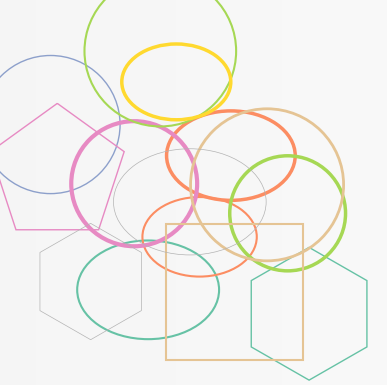[{"shape": "oval", "thickness": 1.5, "radius": 0.92, "center": [0.382, 0.247]}, {"shape": "hexagon", "thickness": 1, "radius": 0.86, "center": [0.798, 0.185]}, {"shape": "oval", "thickness": 1.5, "radius": 0.74, "center": [0.515, 0.385]}, {"shape": "oval", "thickness": 2.5, "radius": 0.83, "center": [0.596, 0.596]}, {"shape": "circle", "thickness": 1, "radius": 0.9, "center": [0.13, 0.676]}, {"shape": "circle", "thickness": 3, "radius": 0.81, "center": [0.346, 0.523]}, {"shape": "pentagon", "thickness": 1, "radius": 0.91, "center": [0.148, 0.55]}, {"shape": "circle", "thickness": 2.5, "radius": 0.75, "center": [0.742, 0.446]}, {"shape": "circle", "thickness": 1.5, "radius": 0.98, "center": [0.414, 0.867]}, {"shape": "oval", "thickness": 2.5, "radius": 0.7, "center": [0.455, 0.787]}, {"shape": "square", "thickness": 1.5, "radius": 0.89, "center": [0.605, 0.241]}, {"shape": "circle", "thickness": 2, "radius": 0.99, "center": [0.689, 0.52]}, {"shape": "oval", "thickness": 0.5, "radius": 0.99, "center": [0.49, 0.476]}, {"shape": "hexagon", "thickness": 0.5, "radius": 0.76, "center": [0.234, 0.269]}]